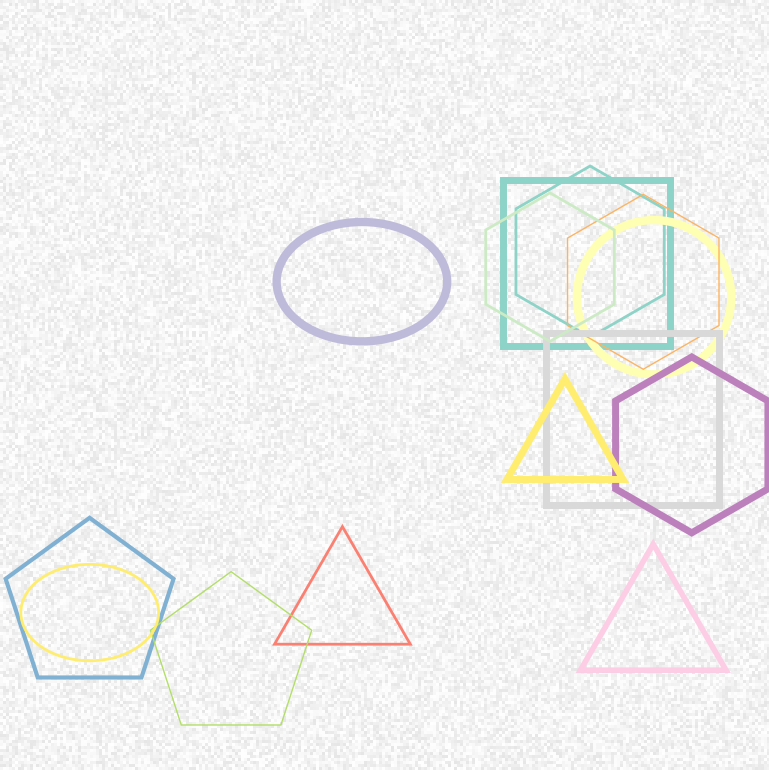[{"shape": "square", "thickness": 2.5, "radius": 0.54, "center": [0.761, 0.659]}, {"shape": "hexagon", "thickness": 1, "radius": 0.56, "center": [0.766, 0.673]}, {"shape": "circle", "thickness": 3, "radius": 0.5, "center": [0.849, 0.614]}, {"shape": "oval", "thickness": 3, "radius": 0.55, "center": [0.47, 0.634]}, {"shape": "triangle", "thickness": 1, "radius": 0.51, "center": [0.445, 0.214]}, {"shape": "pentagon", "thickness": 1.5, "radius": 0.57, "center": [0.116, 0.213]}, {"shape": "hexagon", "thickness": 0.5, "radius": 0.57, "center": [0.835, 0.634]}, {"shape": "pentagon", "thickness": 0.5, "radius": 0.55, "center": [0.3, 0.148]}, {"shape": "triangle", "thickness": 2, "radius": 0.55, "center": [0.848, 0.184]}, {"shape": "square", "thickness": 2.5, "radius": 0.56, "center": [0.821, 0.456]}, {"shape": "hexagon", "thickness": 2.5, "radius": 0.57, "center": [0.898, 0.422]}, {"shape": "hexagon", "thickness": 1, "radius": 0.48, "center": [0.714, 0.653]}, {"shape": "triangle", "thickness": 2.5, "radius": 0.44, "center": [0.734, 0.421]}, {"shape": "oval", "thickness": 1, "radius": 0.45, "center": [0.117, 0.204]}]